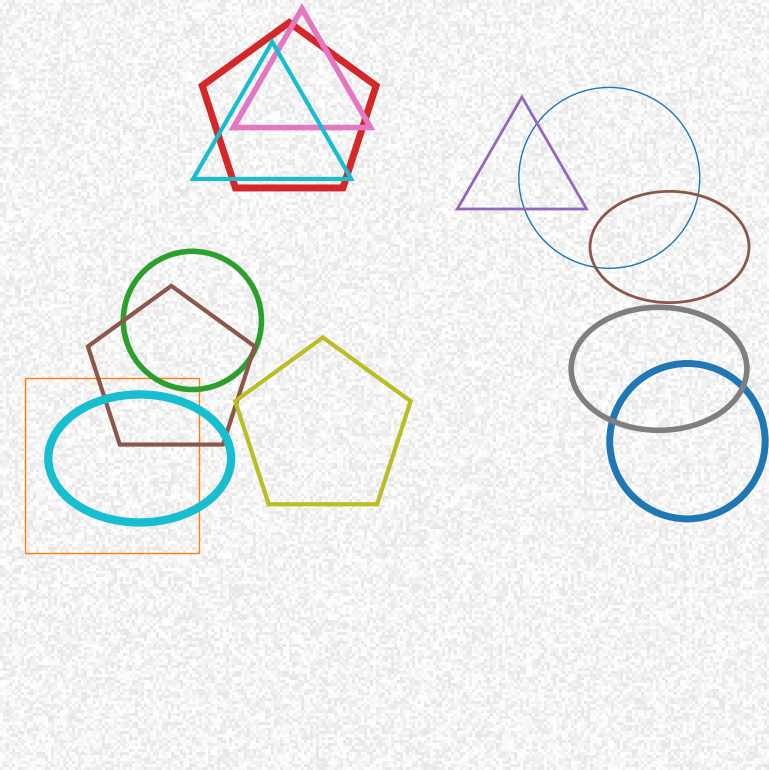[{"shape": "circle", "thickness": 0.5, "radius": 0.59, "center": [0.791, 0.769]}, {"shape": "circle", "thickness": 2.5, "radius": 0.5, "center": [0.893, 0.427]}, {"shape": "square", "thickness": 0.5, "radius": 0.57, "center": [0.145, 0.395]}, {"shape": "circle", "thickness": 2, "radius": 0.45, "center": [0.25, 0.584]}, {"shape": "pentagon", "thickness": 2.5, "radius": 0.59, "center": [0.376, 0.852]}, {"shape": "triangle", "thickness": 1, "radius": 0.48, "center": [0.678, 0.777]}, {"shape": "oval", "thickness": 1, "radius": 0.52, "center": [0.869, 0.679]}, {"shape": "pentagon", "thickness": 1.5, "radius": 0.57, "center": [0.223, 0.515]}, {"shape": "triangle", "thickness": 2, "radius": 0.51, "center": [0.392, 0.886]}, {"shape": "oval", "thickness": 2, "radius": 0.57, "center": [0.856, 0.521]}, {"shape": "pentagon", "thickness": 1.5, "radius": 0.6, "center": [0.419, 0.442]}, {"shape": "oval", "thickness": 3, "radius": 0.59, "center": [0.181, 0.405]}, {"shape": "triangle", "thickness": 1.5, "radius": 0.59, "center": [0.353, 0.827]}]